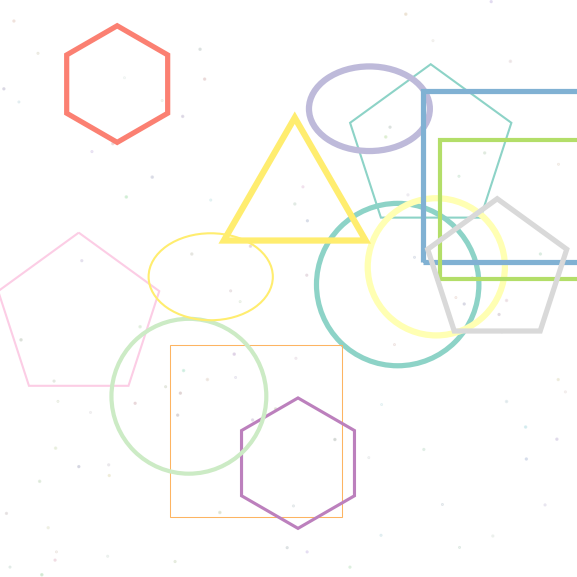[{"shape": "pentagon", "thickness": 1, "radius": 0.73, "center": [0.746, 0.741]}, {"shape": "circle", "thickness": 2.5, "radius": 0.7, "center": [0.689, 0.506]}, {"shape": "circle", "thickness": 3, "radius": 0.59, "center": [0.756, 0.537]}, {"shape": "oval", "thickness": 3, "radius": 0.52, "center": [0.64, 0.811]}, {"shape": "hexagon", "thickness": 2.5, "radius": 0.5, "center": [0.203, 0.854]}, {"shape": "square", "thickness": 2.5, "radius": 0.74, "center": [0.881, 0.694]}, {"shape": "square", "thickness": 0.5, "radius": 0.74, "center": [0.444, 0.252]}, {"shape": "square", "thickness": 2, "radius": 0.6, "center": [0.883, 0.636]}, {"shape": "pentagon", "thickness": 1, "radius": 0.73, "center": [0.136, 0.45]}, {"shape": "pentagon", "thickness": 2.5, "radius": 0.63, "center": [0.861, 0.528]}, {"shape": "hexagon", "thickness": 1.5, "radius": 0.56, "center": [0.516, 0.197]}, {"shape": "circle", "thickness": 2, "radius": 0.67, "center": [0.327, 0.313]}, {"shape": "triangle", "thickness": 3, "radius": 0.71, "center": [0.51, 0.654]}, {"shape": "oval", "thickness": 1, "radius": 0.54, "center": [0.365, 0.52]}]